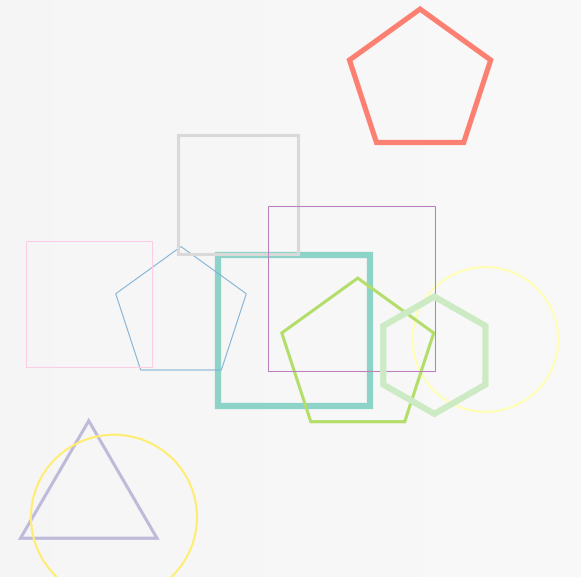[{"shape": "square", "thickness": 3, "radius": 0.65, "center": [0.506, 0.426]}, {"shape": "circle", "thickness": 1, "radius": 0.63, "center": [0.835, 0.411]}, {"shape": "triangle", "thickness": 1.5, "radius": 0.68, "center": [0.153, 0.135]}, {"shape": "pentagon", "thickness": 2.5, "radius": 0.64, "center": [0.723, 0.856]}, {"shape": "pentagon", "thickness": 0.5, "radius": 0.59, "center": [0.311, 0.454]}, {"shape": "pentagon", "thickness": 1.5, "radius": 0.69, "center": [0.615, 0.38]}, {"shape": "square", "thickness": 0.5, "radius": 0.54, "center": [0.153, 0.473]}, {"shape": "square", "thickness": 1.5, "radius": 0.51, "center": [0.409, 0.662]}, {"shape": "square", "thickness": 0.5, "radius": 0.71, "center": [0.605, 0.5]}, {"shape": "hexagon", "thickness": 3, "radius": 0.51, "center": [0.747, 0.384]}, {"shape": "circle", "thickness": 1, "radius": 0.71, "center": [0.196, 0.104]}]